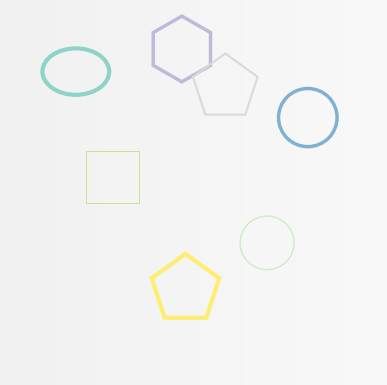[{"shape": "oval", "thickness": 3, "radius": 0.43, "center": [0.196, 0.814]}, {"shape": "hexagon", "thickness": 2.5, "radius": 0.43, "center": [0.469, 0.873]}, {"shape": "circle", "thickness": 2.5, "radius": 0.38, "center": [0.794, 0.695]}, {"shape": "square", "thickness": 0.5, "radius": 0.34, "center": [0.29, 0.54]}, {"shape": "pentagon", "thickness": 1.5, "radius": 0.44, "center": [0.581, 0.773]}, {"shape": "circle", "thickness": 1, "radius": 0.35, "center": [0.689, 0.369]}, {"shape": "pentagon", "thickness": 3, "radius": 0.46, "center": [0.479, 0.249]}]